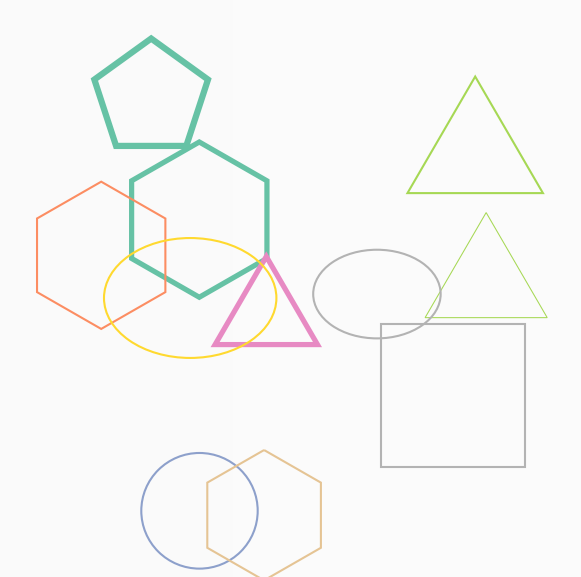[{"shape": "pentagon", "thickness": 3, "radius": 0.51, "center": [0.26, 0.83]}, {"shape": "hexagon", "thickness": 2.5, "radius": 0.67, "center": [0.343, 0.619]}, {"shape": "hexagon", "thickness": 1, "radius": 0.64, "center": [0.174, 0.557]}, {"shape": "circle", "thickness": 1, "radius": 0.5, "center": [0.343, 0.115]}, {"shape": "triangle", "thickness": 2.5, "radius": 0.51, "center": [0.458, 0.453]}, {"shape": "triangle", "thickness": 1, "radius": 0.67, "center": [0.818, 0.732]}, {"shape": "triangle", "thickness": 0.5, "radius": 0.61, "center": [0.836, 0.51]}, {"shape": "oval", "thickness": 1, "radius": 0.74, "center": [0.327, 0.483]}, {"shape": "hexagon", "thickness": 1, "radius": 0.56, "center": [0.454, 0.107]}, {"shape": "square", "thickness": 1, "radius": 0.62, "center": [0.779, 0.314]}, {"shape": "oval", "thickness": 1, "radius": 0.55, "center": [0.648, 0.49]}]